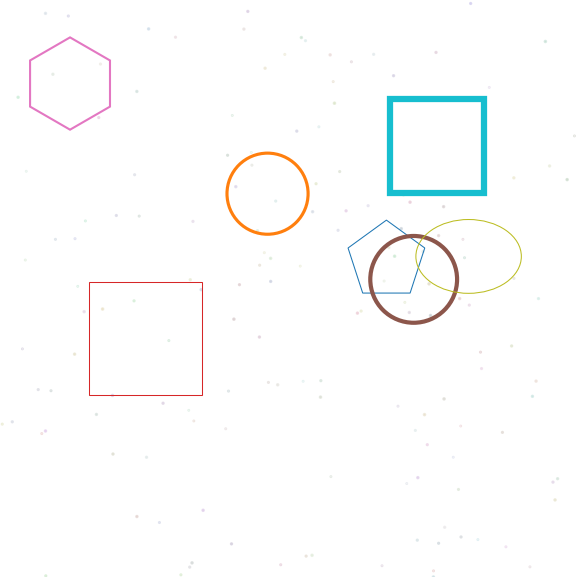[{"shape": "pentagon", "thickness": 0.5, "radius": 0.35, "center": [0.669, 0.548]}, {"shape": "circle", "thickness": 1.5, "radius": 0.35, "center": [0.463, 0.664]}, {"shape": "square", "thickness": 0.5, "radius": 0.49, "center": [0.252, 0.413]}, {"shape": "circle", "thickness": 2, "radius": 0.38, "center": [0.716, 0.515]}, {"shape": "hexagon", "thickness": 1, "radius": 0.4, "center": [0.121, 0.854]}, {"shape": "oval", "thickness": 0.5, "radius": 0.46, "center": [0.811, 0.555]}, {"shape": "square", "thickness": 3, "radius": 0.41, "center": [0.757, 0.746]}]